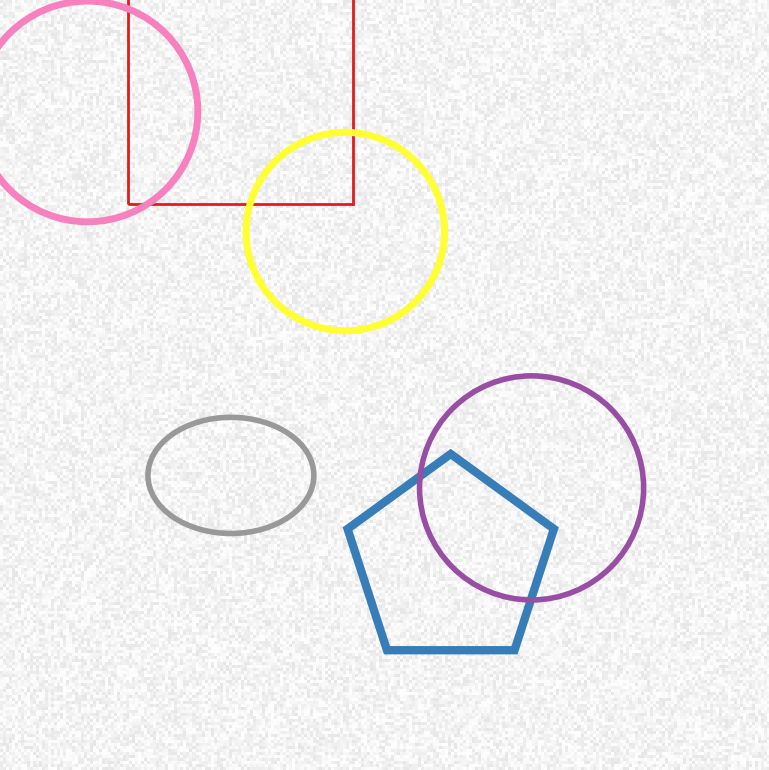[{"shape": "square", "thickness": 1, "radius": 0.73, "center": [0.312, 0.881]}, {"shape": "pentagon", "thickness": 3, "radius": 0.7, "center": [0.585, 0.27]}, {"shape": "circle", "thickness": 2, "radius": 0.73, "center": [0.69, 0.366]}, {"shape": "circle", "thickness": 2.5, "radius": 0.64, "center": [0.448, 0.699]}, {"shape": "circle", "thickness": 2.5, "radius": 0.72, "center": [0.114, 0.855]}, {"shape": "oval", "thickness": 2, "radius": 0.54, "center": [0.3, 0.383]}]